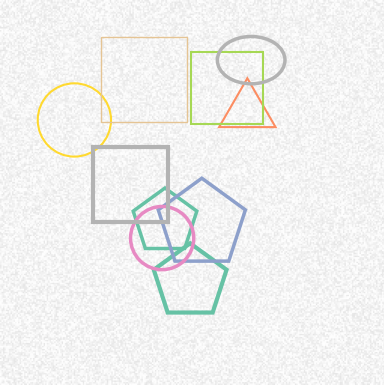[{"shape": "pentagon", "thickness": 2.5, "radius": 0.43, "center": [0.429, 0.425]}, {"shape": "pentagon", "thickness": 3, "radius": 0.5, "center": [0.494, 0.269]}, {"shape": "triangle", "thickness": 1.5, "radius": 0.42, "center": [0.642, 0.712]}, {"shape": "pentagon", "thickness": 2.5, "radius": 0.59, "center": [0.524, 0.418]}, {"shape": "circle", "thickness": 2.5, "radius": 0.41, "center": [0.421, 0.382]}, {"shape": "square", "thickness": 1.5, "radius": 0.47, "center": [0.59, 0.771]}, {"shape": "circle", "thickness": 1.5, "radius": 0.48, "center": [0.193, 0.688]}, {"shape": "square", "thickness": 1, "radius": 0.55, "center": [0.374, 0.793]}, {"shape": "oval", "thickness": 2.5, "radius": 0.44, "center": [0.652, 0.844]}, {"shape": "square", "thickness": 3, "radius": 0.48, "center": [0.339, 0.521]}]